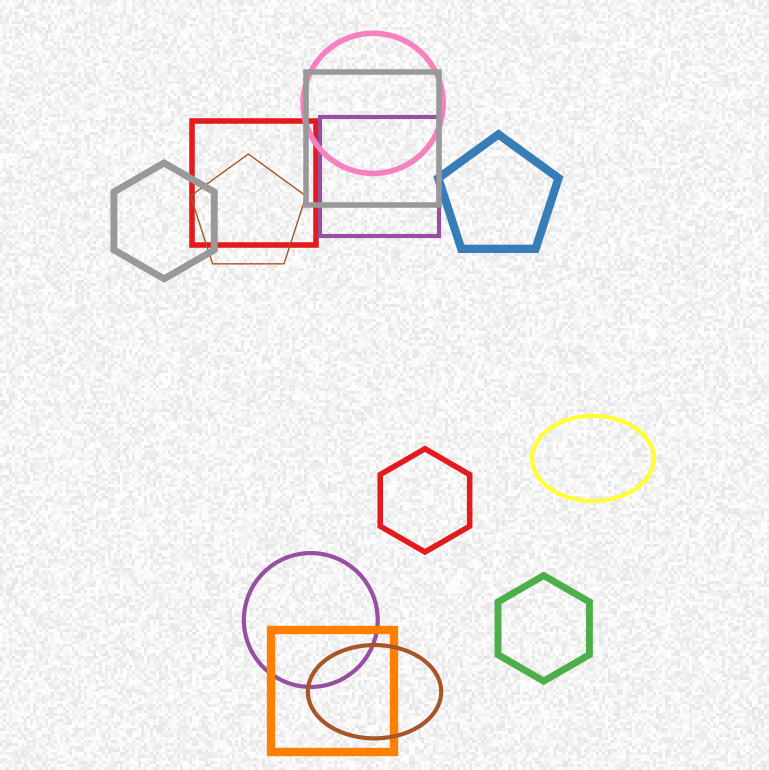[{"shape": "hexagon", "thickness": 2, "radius": 0.34, "center": [0.552, 0.35]}, {"shape": "square", "thickness": 2, "radius": 0.4, "center": [0.33, 0.762]}, {"shape": "pentagon", "thickness": 3, "radius": 0.41, "center": [0.647, 0.743]}, {"shape": "hexagon", "thickness": 2.5, "radius": 0.34, "center": [0.706, 0.184]}, {"shape": "circle", "thickness": 1.5, "radius": 0.43, "center": [0.404, 0.195]}, {"shape": "square", "thickness": 1.5, "radius": 0.39, "center": [0.493, 0.771]}, {"shape": "square", "thickness": 3, "radius": 0.4, "center": [0.432, 0.103]}, {"shape": "oval", "thickness": 1.5, "radius": 0.39, "center": [0.77, 0.405]}, {"shape": "pentagon", "thickness": 0.5, "radius": 0.39, "center": [0.322, 0.721]}, {"shape": "oval", "thickness": 1.5, "radius": 0.43, "center": [0.486, 0.102]}, {"shape": "circle", "thickness": 2, "radius": 0.45, "center": [0.485, 0.866]}, {"shape": "hexagon", "thickness": 2.5, "radius": 0.38, "center": [0.213, 0.713]}, {"shape": "square", "thickness": 2, "radius": 0.43, "center": [0.484, 0.82]}]